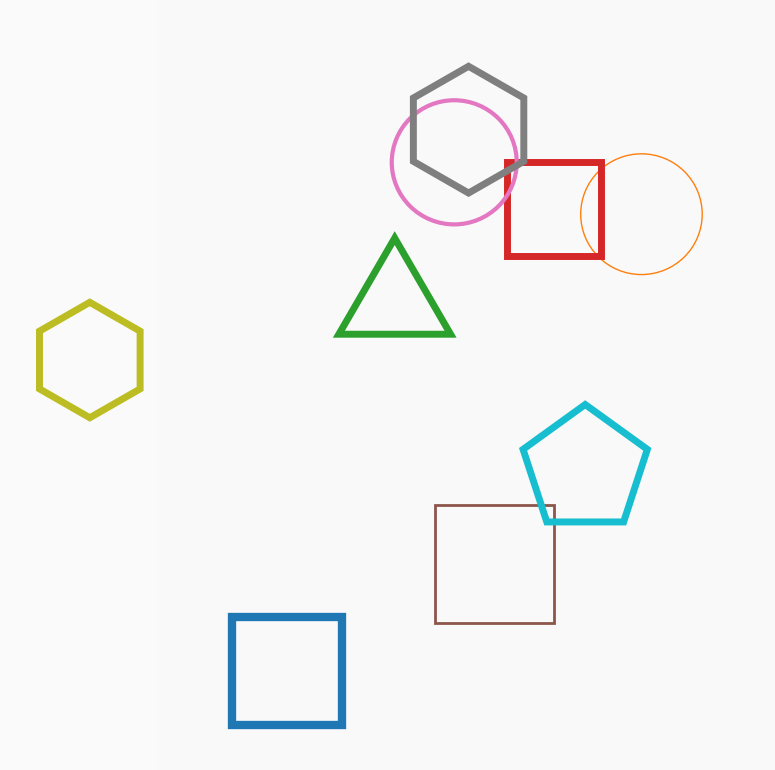[{"shape": "square", "thickness": 3, "radius": 0.35, "center": [0.37, 0.129]}, {"shape": "circle", "thickness": 0.5, "radius": 0.39, "center": [0.828, 0.722]}, {"shape": "triangle", "thickness": 2.5, "radius": 0.42, "center": [0.509, 0.608]}, {"shape": "square", "thickness": 2.5, "radius": 0.3, "center": [0.715, 0.729]}, {"shape": "square", "thickness": 1, "radius": 0.38, "center": [0.638, 0.268]}, {"shape": "circle", "thickness": 1.5, "radius": 0.4, "center": [0.586, 0.789]}, {"shape": "hexagon", "thickness": 2.5, "radius": 0.41, "center": [0.605, 0.832]}, {"shape": "hexagon", "thickness": 2.5, "radius": 0.37, "center": [0.116, 0.532]}, {"shape": "pentagon", "thickness": 2.5, "radius": 0.42, "center": [0.755, 0.39]}]